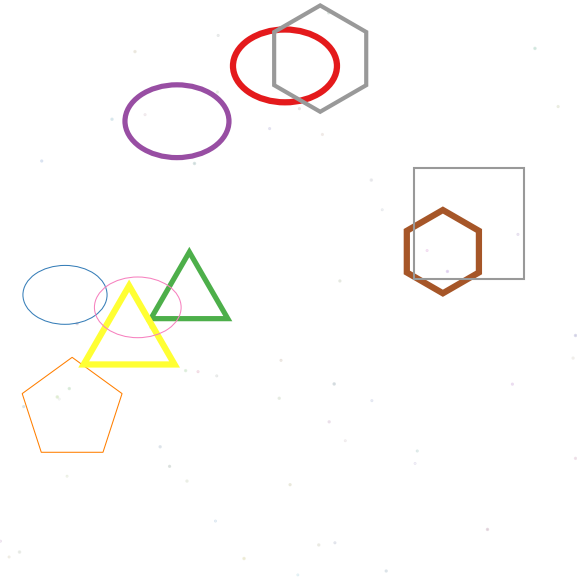[{"shape": "oval", "thickness": 3, "radius": 0.45, "center": [0.493, 0.885]}, {"shape": "oval", "thickness": 0.5, "radius": 0.36, "center": [0.113, 0.489]}, {"shape": "triangle", "thickness": 2.5, "radius": 0.38, "center": [0.328, 0.486]}, {"shape": "oval", "thickness": 2.5, "radius": 0.45, "center": [0.306, 0.789]}, {"shape": "pentagon", "thickness": 0.5, "radius": 0.45, "center": [0.125, 0.289]}, {"shape": "triangle", "thickness": 3, "radius": 0.45, "center": [0.224, 0.413]}, {"shape": "hexagon", "thickness": 3, "radius": 0.36, "center": [0.767, 0.563]}, {"shape": "oval", "thickness": 0.5, "radius": 0.38, "center": [0.239, 0.467]}, {"shape": "hexagon", "thickness": 2, "radius": 0.46, "center": [0.554, 0.898]}, {"shape": "square", "thickness": 1, "radius": 0.48, "center": [0.812, 0.612]}]